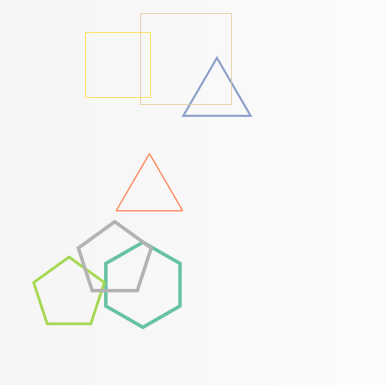[{"shape": "hexagon", "thickness": 2.5, "radius": 0.55, "center": [0.369, 0.26]}, {"shape": "triangle", "thickness": 1, "radius": 0.5, "center": [0.386, 0.502]}, {"shape": "triangle", "thickness": 1.5, "radius": 0.5, "center": [0.56, 0.749]}, {"shape": "pentagon", "thickness": 2, "radius": 0.48, "center": [0.178, 0.237]}, {"shape": "square", "thickness": 0.5, "radius": 0.42, "center": [0.303, 0.833]}, {"shape": "square", "thickness": 0.5, "radius": 0.59, "center": [0.478, 0.848]}, {"shape": "pentagon", "thickness": 2.5, "radius": 0.49, "center": [0.296, 0.325]}]